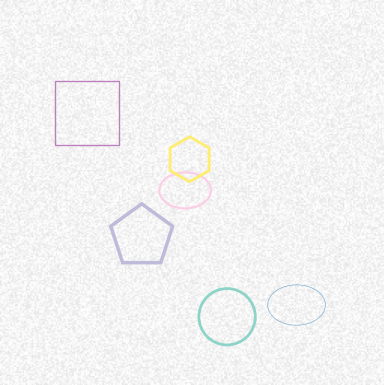[{"shape": "circle", "thickness": 2, "radius": 0.37, "center": [0.59, 0.177]}, {"shape": "pentagon", "thickness": 2.5, "radius": 0.42, "center": [0.368, 0.386]}, {"shape": "oval", "thickness": 0.5, "radius": 0.37, "center": [0.77, 0.208]}, {"shape": "oval", "thickness": 1.5, "radius": 0.33, "center": [0.481, 0.505]}, {"shape": "square", "thickness": 1, "radius": 0.42, "center": [0.225, 0.706]}, {"shape": "hexagon", "thickness": 2, "radius": 0.29, "center": [0.492, 0.586]}]